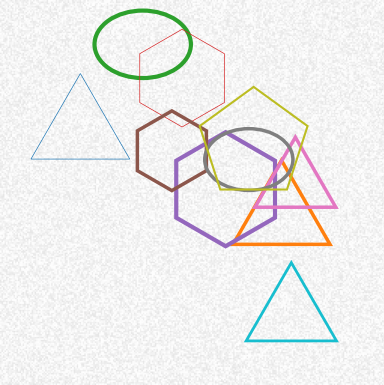[{"shape": "triangle", "thickness": 0.5, "radius": 0.74, "center": [0.209, 0.661]}, {"shape": "triangle", "thickness": 2.5, "radius": 0.73, "center": [0.731, 0.438]}, {"shape": "oval", "thickness": 3, "radius": 0.63, "center": [0.371, 0.885]}, {"shape": "hexagon", "thickness": 0.5, "radius": 0.63, "center": [0.473, 0.797]}, {"shape": "hexagon", "thickness": 3, "radius": 0.74, "center": [0.586, 0.509]}, {"shape": "hexagon", "thickness": 2.5, "radius": 0.52, "center": [0.446, 0.608]}, {"shape": "triangle", "thickness": 2.5, "radius": 0.61, "center": [0.767, 0.522]}, {"shape": "oval", "thickness": 2.5, "radius": 0.57, "center": [0.646, 0.586]}, {"shape": "pentagon", "thickness": 1.5, "radius": 0.74, "center": [0.659, 0.627]}, {"shape": "triangle", "thickness": 2, "radius": 0.68, "center": [0.757, 0.182]}]